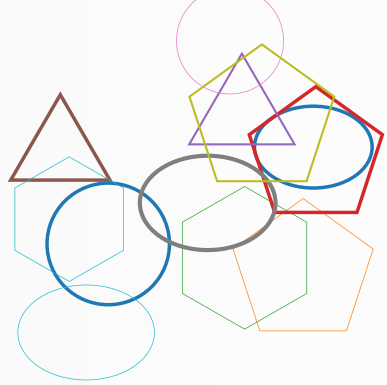[{"shape": "oval", "thickness": 2.5, "radius": 0.76, "center": [0.809, 0.618]}, {"shape": "circle", "thickness": 2.5, "radius": 0.79, "center": [0.279, 0.366]}, {"shape": "pentagon", "thickness": 0.5, "radius": 0.95, "center": [0.782, 0.294]}, {"shape": "hexagon", "thickness": 0.5, "radius": 0.93, "center": [0.631, 0.33]}, {"shape": "pentagon", "thickness": 2.5, "radius": 0.9, "center": [0.815, 0.594]}, {"shape": "triangle", "thickness": 1.5, "radius": 0.79, "center": [0.624, 0.704]}, {"shape": "triangle", "thickness": 2.5, "radius": 0.74, "center": [0.156, 0.606]}, {"shape": "circle", "thickness": 0.5, "radius": 0.69, "center": [0.594, 0.894]}, {"shape": "oval", "thickness": 3, "radius": 0.88, "center": [0.536, 0.473]}, {"shape": "pentagon", "thickness": 1.5, "radius": 0.98, "center": [0.676, 0.688]}, {"shape": "hexagon", "thickness": 0.5, "radius": 0.81, "center": [0.178, 0.431]}, {"shape": "oval", "thickness": 0.5, "radius": 0.88, "center": [0.222, 0.136]}]